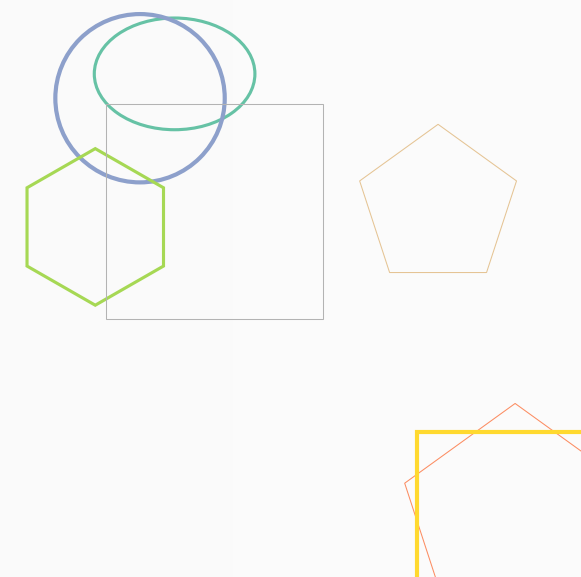[{"shape": "oval", "thickness": 1.5, "radius": 0.69, "center": [0.3, 0.871]}, {"shape": "pentagon", "thickness": 0.5, "radius": 1.0, "center": [0.886, 0.101]}, {"shape": "circle", "thickness": 2, "radius": 0.73, "center": [0.241, 0.829]}, {"shape": "hexagon", "thickness": 1.5, "radius": 0.68, "center": [0.164, 0.606]}, {"shape": "square", "thickness": 2, "radius": 0.71, "center": [0.859, 0.11]}, {"shape": "pentagon", "thickness": 0.5, "radius": 0.71, "center": [0.754, 0.642]}, {"shape": "square", "thickness": 0.5, "radius": 0.93, "center": [0.369, 0.633]}]